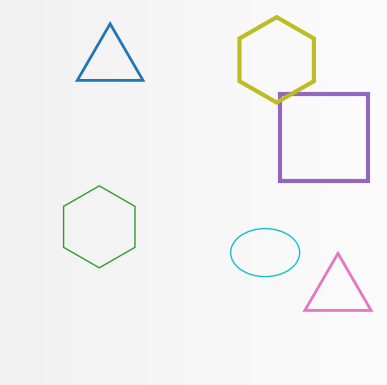[{"shape": "triangle", "thickness": 2, "radius": 0.49, "center": [0.284, 0.84]}, {"shape": "hexagon", "thickness": 1, "radius": 0.53, "center": [0.256, 0.411]}, {"shape": "square", "thickness": 3, "radius": 0.57, "center": [0.836, 0.643]}, {"shape": "triangle", "thickness": 2, "radius": 0.49, "center": [0.872, 0.243]}, {"shape": "hexagon", "thickness": 3, "radius": 0.55, "center": [0.714, 0.845]}, {"shape": "oval", "thickness": 1, "radius": 0.45, "center": [0.684, 0.344]}]